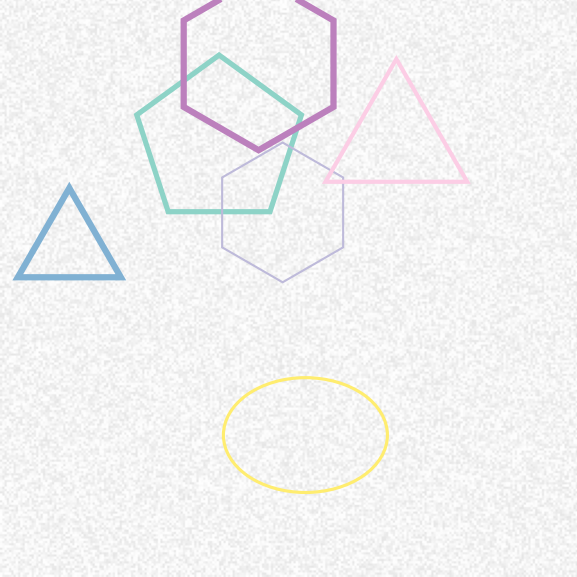[{"shape": "pentagon", "thickness": 2.5, "radius": 0.75, "center": [0.379, 0.754]}, {"shape": "hexagon", "thickness": 1, "radius": 0.6, "center": [0.489, 0.631]}, {"shape": "triangle", "thickness": 3, "radius": 0.52, "center": [0.12, 0.571]}, {"shape": "triangle", "thickness": 2, "radius": 0.71, "center": [0.686, 0.755]}, {"shape": "hexagon", "thickness": 3, "radius": 0.75, "center": [0.448, 0.889]}, {"shape": "oval", "thickness": 1.5, "radius": 0.71, "center": [0.529, 0.246]}]